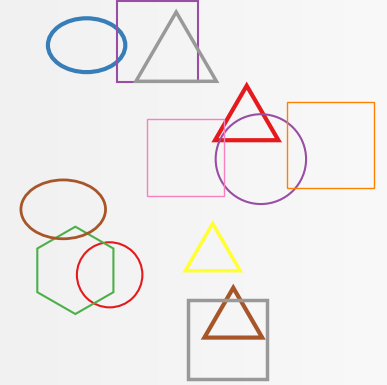[{"shape": "circle", "thickness": 1.5, "radius": 0.42, "center": [0.283, 0.286]}, {"shape": "triangle", "thickness": 3, "radius": 0.47, "center": [0.637, 0.683]}, {"shape": "oval", "thickness": 3, "radius": 0.5, "center": [0.223, 0.883]}, {"shape": "hexagon", "thickness": 1.5, "radius": 0.57, "center": [0.194, 0.298]}, {"shape": "circle", "thickness": 1.5, "radius": 0.58, "center": [0.673, 0.587]}, {"shape": "square", "thickness": 1.5, "radius": 0.52, "center": [0.406, 0.893]}, {"shape": "square", "thickness": 1, "radius": 0.56, "center": [0.853, 0.623]}, {"shape": "triangle", "thickness": 2.5, "radius": 0.41, "center": [0.549, 0.338]}, {"shape": "oval", "thickness": 2, "radius": 0.55, "center": [0.163, 0.456]}, {"shape": "triangle", "thickness": 3, "radius": 0.43, "center": [0.602, 0.166]}, {"shape": "square", "thickness": 1, "radius": 0.5, "center": [0.479, 0.591]}, {"shape": "square", "thickness": 2.5, "radius": 0.51, "center": [0.587, 0.118]}, {"shape": "triangle", "thickness": 2.5, "radius": 0.6, "center": [0.455, 0.849]}]